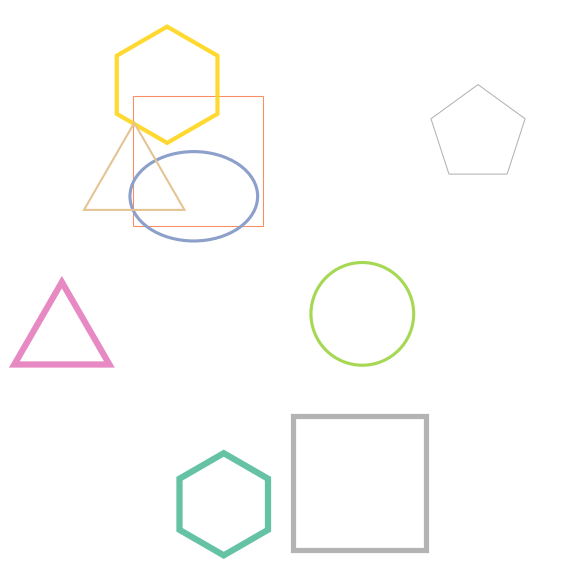[{"shape": "hexagon", "thickness": 3, "radius": 0.44, "center": [0.387, 0.126]}, {"shape": "square", "thickness": 0.5, "radius": 0.56, "center": [0.342, 0.721]}, {"shape": "oval", "thickness": 1.5, "radius": 0.55, "center": [0.336, 0.659]}, {"shape": "triangle", "thickness": 3, "radius": 0.48, "center": [0.107, 0.416]}, {"shape": "circle", "thickness": 1.5, "radius": 0.44, "center": [0.627, 0.456]}, {"shape": "hexagon", "thickness": 2, "radius": 0.5, "center": [0.289, 0.852]}, {"shape": "triangle", "thickness": 1, "radius": 0.5, "center": [0.232, 0.686]}, {"shape": "square", "thickness": 2.5, "radius": 0.58, "center": [0.623, 0.163]}, {"shape": "pentagon", "thickness": 0.5, "radius": 0.43, "center": [0.828, 0.767]}]